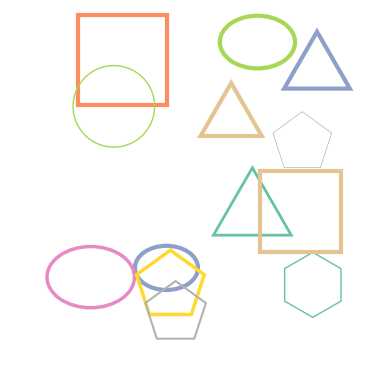[{"shape": "triangle", "thickness": 2, "radius": 0.58, "center": [0.655, 0.448]}, {"shape": "hexagon", "thickness": 1, "radius": 0.42, "center": [0.812, 0.26]}, {"shape": "square", "thickness": 3, "radius": 0.58, "center": [0.317, 0.844]}, {"shape": "oval", "thickness": 3, "radius": 0.41, "center": [0.432, 0.304]}, {"shape": "triangle", "thickness": 3, "radius": 0.49, "center": [0.823, 0.819]}, {"shape": "oval", "thickness": 2.5, "radius": 0.57, "center": [0.236, 0.28]}, {"shape": "circle", "thickness": 1, "radius": 0.53, "center": [0.296, 0.724]}, {"shape": "oval", "thickness": 3, "radius": 0.49, "center": [0.669, 0.891]}, {"shape": "pentagon", "thickness": 2.5, "radius": 0.46, "center": [0.443, 0.258]}, {"shape": "square", "thickness": 3, "radius": 0.53, "center": [0.781, 0.451]}, {"shape": "triangle", "thickness": 3, "radius": 0.46, "center": [0.6, 0.693]}, {"shape": "pentagon", "thickness": 0.5, "radius": 0.4, "center": [0.785, 0.63]}, {"shape": "pentagon", "thickness": 1.5, "radius": 0.41, "center": [0.456, 0.187]}]